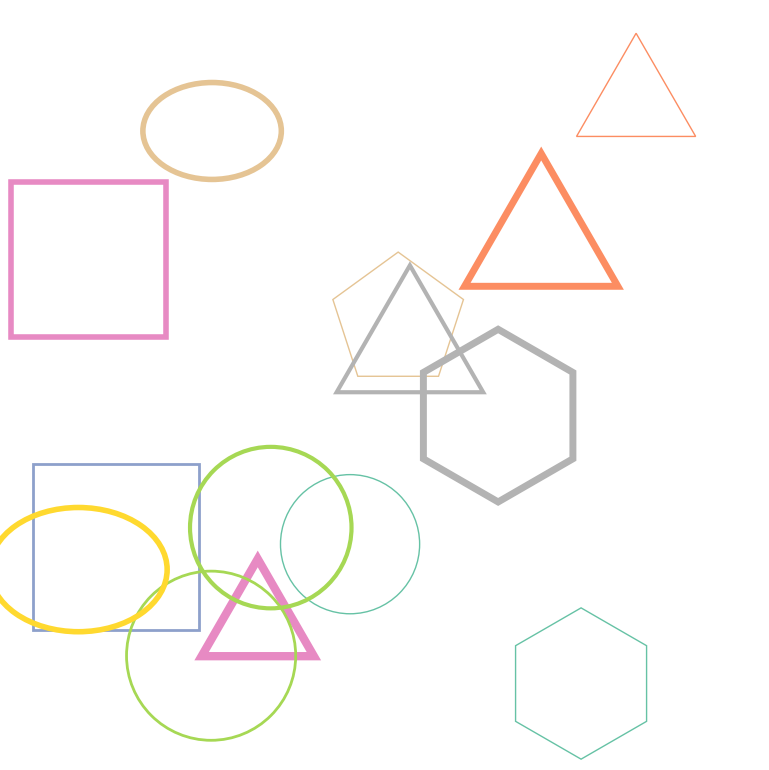[{"shape": "circle", "thickness": 0.5, "radius": 0.45, "center": [0.455, 0.293]}, {"shape": "hexagon", "thickness": 0.5, "radius": 0.49, "center": [0.755, 0.112]}, {"shape": "triangle", "thickness": 2.5, "radius": 0.57, "center": [0.703, 0.686]}, {"shape": "triangle", "thickness": 0.5, "radius": 0.45, "center": [0.826, 0.867]}, {"shape": "square", "thickness": 1, "radius": 0.54, "center": [0.151, 0.289]}, {"shape": "triangle", "thickness": 3, "radius": 0.42, "center": [0.335, 0.19]}, {"shape": "square", "thickness": 2, "radius": 0.5, "center": [0.115, 0.663]}, {"shape": "circle", "thickness": 1, "radius": 0.55, "center": [0.274, 0.148]}, {"shape": "circle", "thickness": 1.5, "radius": 0.52, "center": [0.352, 0.315]}, {"shape": "oval", "thickness": 2, "radius": 0.58, "center": [0.102, 0.26]}, {"shape": "oval", "thickness": 2, "radius": 0.45, "center": [0.275, 0.83]}, {"shape": "pentagon", "thickness": 0.5, "radius": 0.45, "center": [0.517, 0.583]}, {"shape": "triangle", "thickness": 1.5, "radius": 0.55, "center": [0.532, 0.546]}, {"shape": "hexagon", "thickness": 2.5, "radius": 0.56, "center": [0.647, 0.46]}]